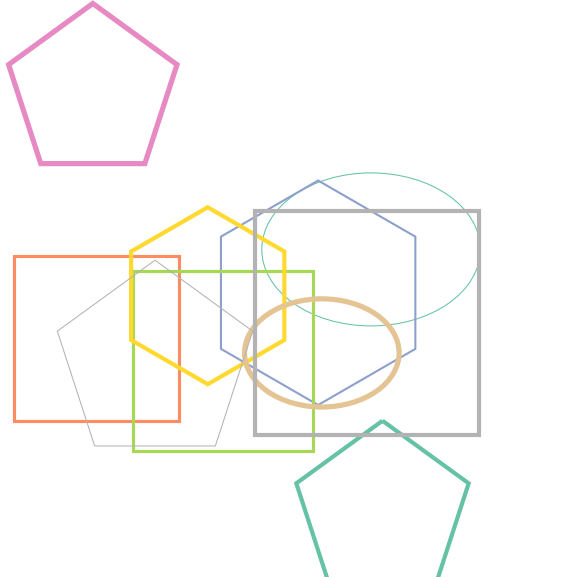[{"shape": "oval", "thickness": 0.5, "radius": 0.95, "center": [0.643, 0.567]}, {"shape": "pentagon", "thickness": 2, "radius": 0.78, "center": [0.662, 0.114]}, {"shape": "square", "thickness": 1.5, "radius": 0.71, "center": [0.167, 0.412]}, {"shape": "hexagon", "thickness": 1, "radius": 0.97, "center": [0.551, 0.492]}, {"shape": "pentagon", "thickness": 2.5, "radius": 0.77, "center": [0.161, 0.84]}, {"shape": "square", "thickness": 1.5, "radius": 0.78, "center": [0.386, 0.374]}, {"shape": "hexagon", "thickness": 2, "radius": 0.77, "center": [0.36, 0.487]}, {"shape": "oval", "thickness": 2.5, "radius": 0.67, "center": [0.557, 0.388]}, {"shape": "square", "thickness": 2, "radius": 0.97, "center": [0.635, 0.439]}, {"shape": "pentagon", "thickness": 0.5, "radius": 0.89, "center": [0.268, 0.371]}]